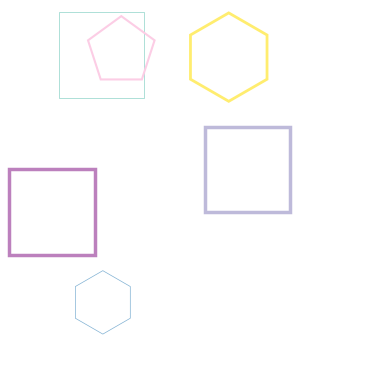[{"shape": "square", "thickness": 0.5, "radius": 0.56, "center": [0.264, 0.857]}, {"shape": "square", "thickness": 2.5, "radius": 0.55, "center": [0.643, 0.56]}, {"shape": "hexagon", "thickness": 0.5, "radius": 0.41, "center": [0.267, 0.215]}, {"shape": "pentagon", "thickness": 1.5, "radius": 0.45, "center": [0.315, 0.867]}, {"shape": "square", "thickness": 2.5, "radius": 0.56, "center": [0.134, 0.45]}, {"shape": "hexagon", "thickness": 2, "radius": 0.57, "center": [0.594, 0.852]}]